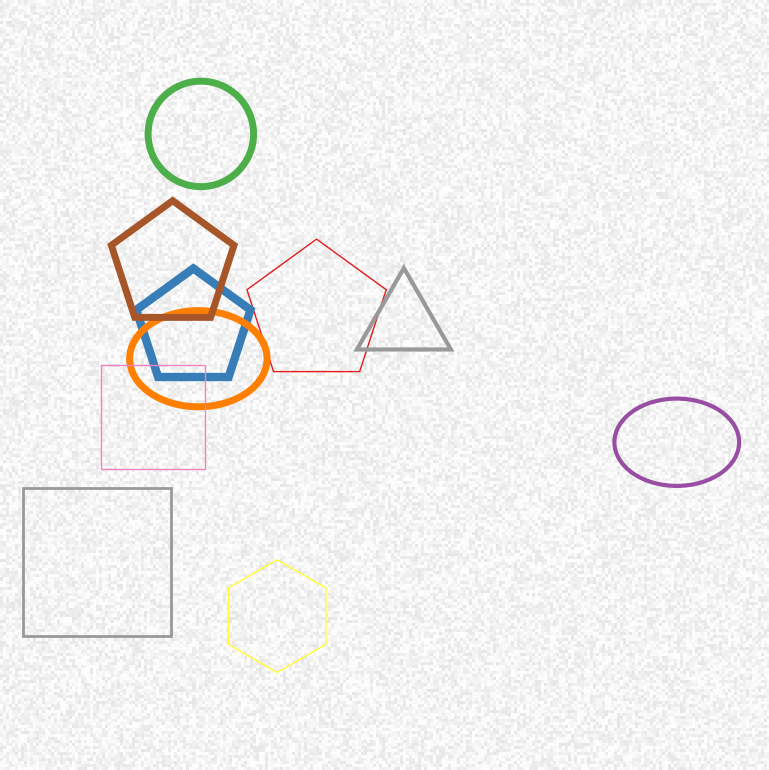[{"shape": "pentagon", "thickness": 0.5, "radius": 0.48, "center": [0.411, 0.594]}, {"shape": "pentagon", "thickness": 3, "radius": 0.39, "center": [0.251, 0.573]}, {"shape": "circle", "thickness": 2.5, "radius": 0.34, "center": [0.261, 0.826]}, {"shape": "oval", "thickness": 1.5, "radius": 0.4, "center": [0.879, 0.426]}, {"shape": "oval", "thickness": 2.5, "radius": 0.45, "center": [0.258, 0.534]}, {"shape": "hexagon", "thickness": 0.5, "radius": 0.37, "center": [0.36, 0.2]}, {"shape": "pentagon", "thickness": 2.5, "radius": 0.42, "center": [0.224, 0.656]}, {"shape": "square", "thickness": 0.5, "radius": 0.34, "center": [0.199, 0.458]}, {"shape": "square", "thickness": 1, "radius": 0.48, "center": [0.126, 0.27]}, {"shape": "triangle", "thickness": 1.5, "radius": 0.35, "center": [0.525, 0.581]}]